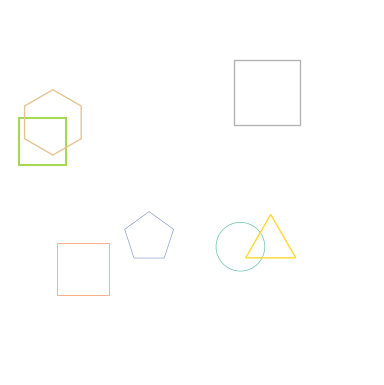[{"shape": "circle", "thickness": 0.5, "radius": 0.32, "center": [0.624, 0.359]}, {"shape": "square", "thickness": 0.5, "radius": 0.33, "center": [0.215, 0.301]}, {"shape": "pentagon", "thickness": 0.5, "radius": 0.33, "center": [0.387, 0.384]}, {"shape": "square", "thickness": 1.5, "radius": 0.3, "center": [0.111, 0.632]}, {"shape": "triangle", "thickness": 1, "radius": 0.38, "center": [0.703, 0.368]}, {"shape": "hexagon", "thickness": 1, "radius": 0.42, "center": [0.137, 0.682]}, {"shape": "square", "thickness": 1, "radius": 0.43, "center": [0.693, 0.76]}]